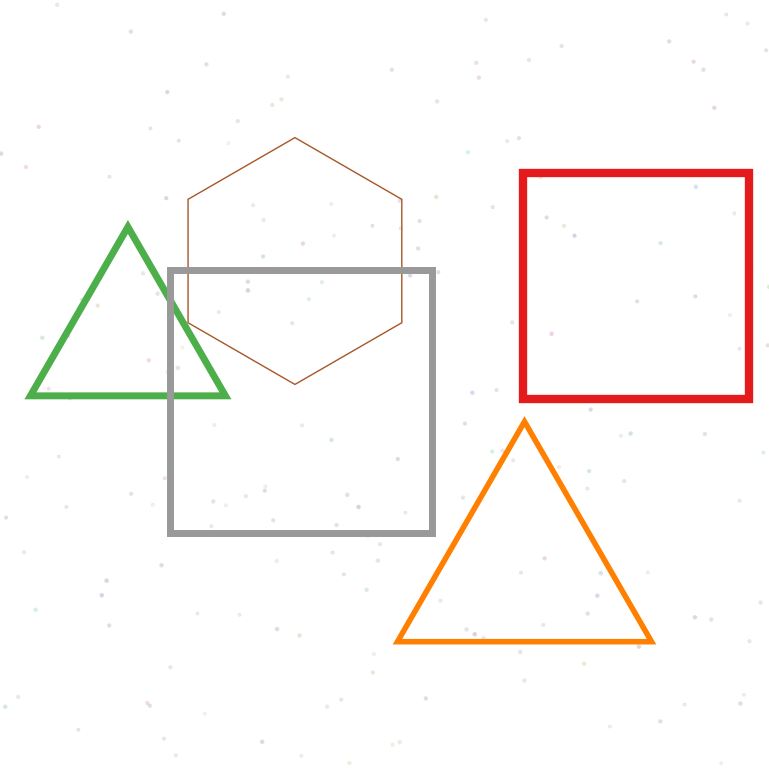[{"shape": "square", "thickness": 3, "radius": 0.73, "center": [0.826, 0.629]}, {"shape": "triangle", "thickness": 2.5, "radius": 0.73, "center": [0.166, 0.559]}, {"shape": "triangle", "thickness": 2, "radius": 0.95, "center": [0.681, 0.262]}, {"shape": "hexagon", "thickness": 0.5, "radius": 0.8, "center": [0.383, 0.661]}, {"shape": "square", "thickness": 2.5, "radius": 0.85, "center": [0.391, 0.479]}]